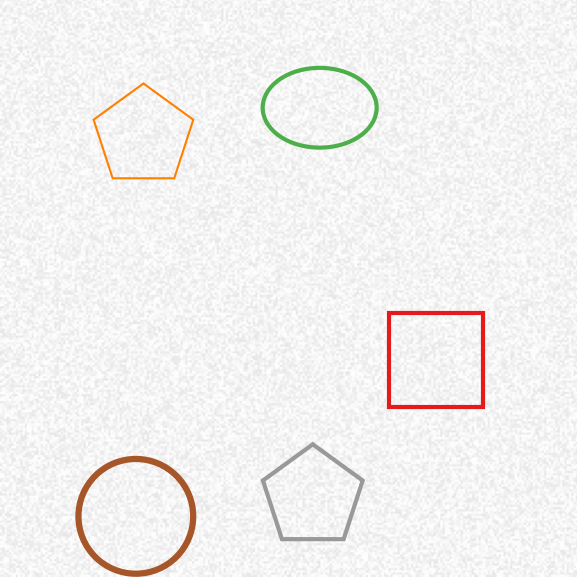[{"shape": "square", "thickness": 2, "radius": 0.41, "center": [0.755, 0.376]}, {"shape": "oval", "thickness": 2, "radius": 0.49, "center": [0.554, 0.813]}, {"shape": "pentagon", "thickness": 1, "radius": 0.45, "center": [0.248, 0.764]}, {"shape": "circle", "thickness": 3, "radius": 0.5, "center": [0.235, 0.105]}, {"shape": "pentagon", "thickness": 2, "radius": 0.45, "center": [0.542, 0.139]}]